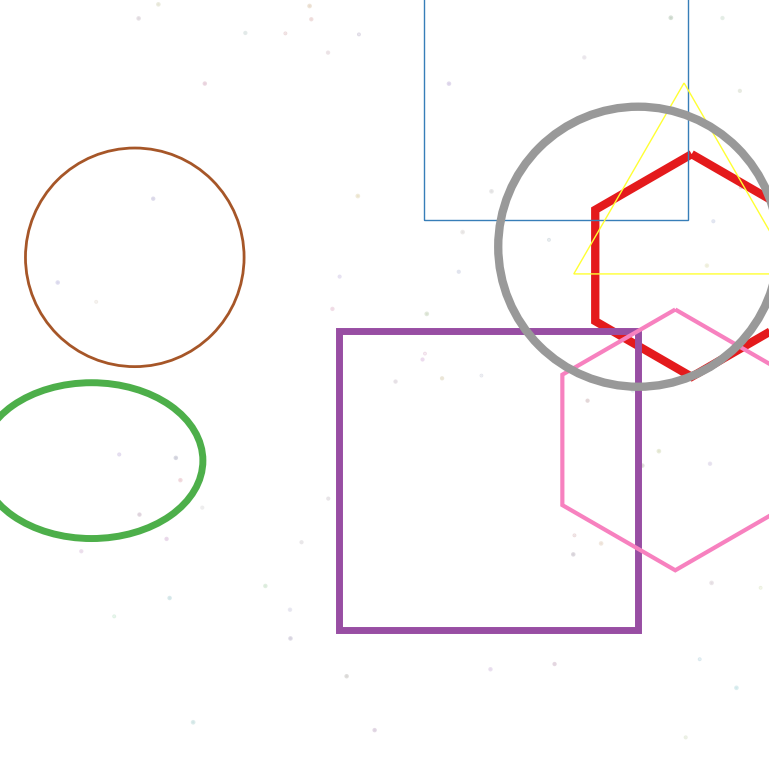[{"shape": "hexagon", "thickness": 3, "radius": 0.72, "center": [0.898, 0.655]}, {"shape": "square", "thickness": 0.5, "radius": 0.86, "center": [0.722, 0.885]}, {"shape": "oval", "thickness": 2.5, "radius": 0.72, "center": [0.119, 0.402]}, {"shape": "square", "thickness": 2.5, "radius": 0.97, "center": [0.634, 0.376]}, {"shape": "triangle", "thickness": 0.5, "radius": 0.83, "center": [0.888, 0.727]}, {"shape": "circle", "thickness": 1, "radius": 0.71, "center": [0.175, 0.666]}, {"shape": "hexagon", "thickness": 1.5, "radius": 0.85, "center": [0.877, 0.429]}, {"shape": "circle", "thickness": 3, "radius": 0.91, "center": [0.829, 0.68]}]